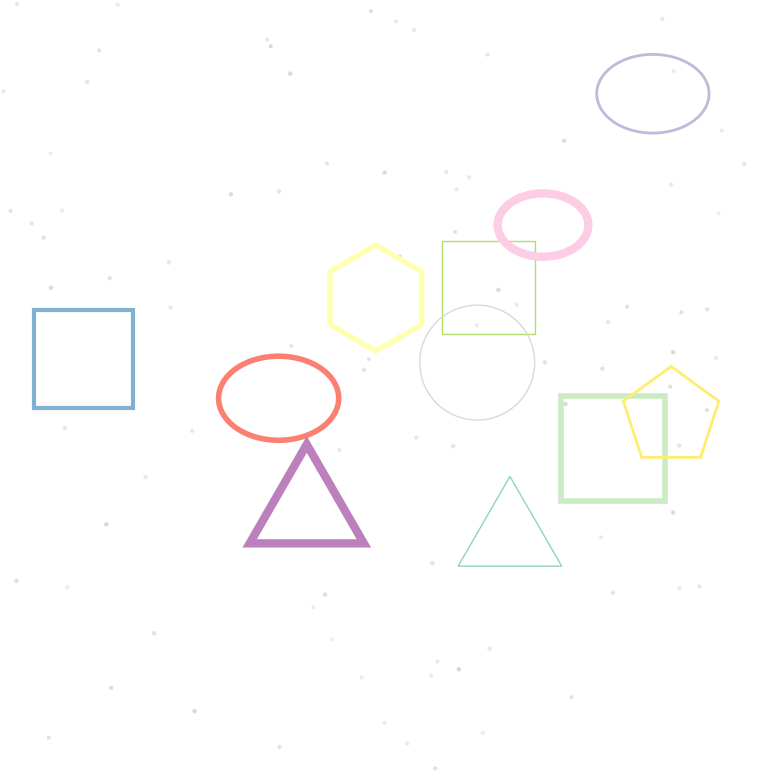[{"shape": "triangle", "thickness": 0.5, "radius": 0.39, "center": [0.662, 0.304]}, {"shape": "hexagon", "thickness": 2, "radius": 0.34, "center": [0.488, 0.613]}, {"shape": "oval", "thickness": 1, "radius": 0.36, "center": [0.848, 0.878]}, {"shape": "oval", "thickness": 2, "radius": 0.39, "center": [0.362, 0.483]}, {"shape": "square", "thickness": 1.5, "radius": 0.32, "center": [0.109, 0.534]}, {"shape": "square", "thickness": 0.5, "radius": 0.3, "center": [0.634, 0.626]}, {"shape": "oval", "thickness": 3, "radius": 0.29, "center": [0.705, 0.708]}, {"shape": "circle", "thickness": 0.5, "radius": 0.37, "center": [0.62, 0.529]}, {"shape": "triangle", "thickness": 3, "radius": 0.43, "center": [0.398, 0.337]}, {"shape": "square", "thickness": 2, "radius": 0.34, "center": [0.796, 0.418]}, {"shape": "pentagon", "thickness": 1, "radius": 0.33, "center": [0.872, 0.459]}]